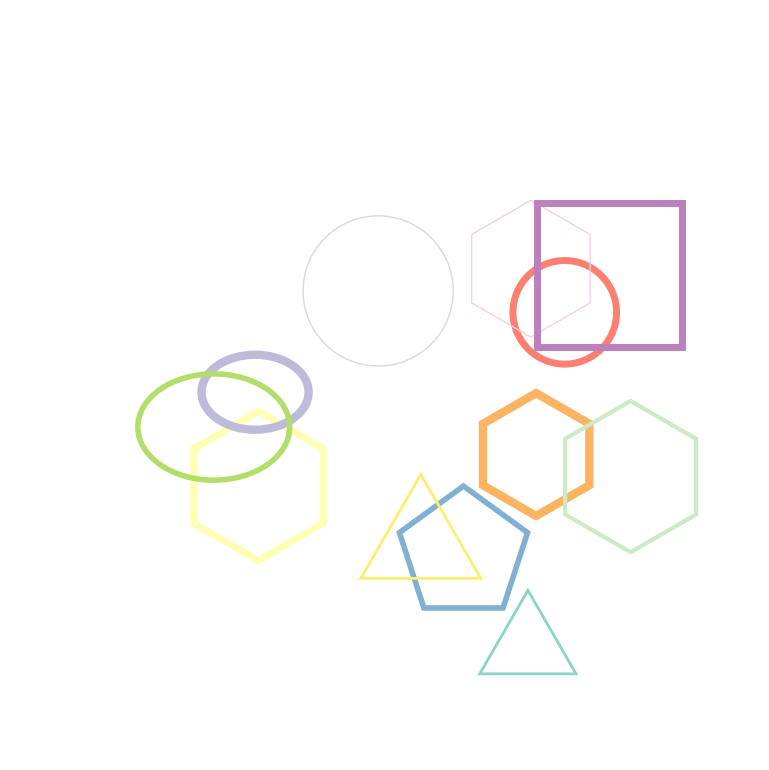[{"shape": "triangle", "thickness": 1, "radius": 0.36, "center": [0.686, 0.161]}, {"shape": "hexagon", "thickness": 2.5, "radius": 0.48, "center": [0.336, 0.369]}, {"shape": "oval", "thickness": 3, "radius": 0.35, "center": [0.331, 0.491]}, {"shape": "circle", "thickness": 2.5, "radius": 0.34, "center": [0.733, 0.594]}, {"shape": "pentagon", "thickness": 2, "radius": 0.44, "center": [0.602, 0.281]}, {"shape": "hexagon", "thickness": 3, "radius": 0.4, "center": [0.696, 0.41]}, {"shape": "oval", "thickness": 2, "radius": 0.49, "center": [0.278, 0.445]}, {"shape": "hexagon", "thickness": 0.5, "radius": 0.44, "center": [0.69, 0.651]}, {"shape": "circle", "thickness": 0.5, "radius": 0.49, "center": [0.491, 0.622]}, {"shape": "square", "thickness": 2.5, "radius": 0.47, "center": [0.791, 0.643]}, {"shape": "hexagon", "thickness": 1.5, "radius": 0.49, "center": [0.819, 0.381]}, {"shape": "triangle", "thickness": 1, "radius": 0.45, "center": [0.546, 0.294]}]